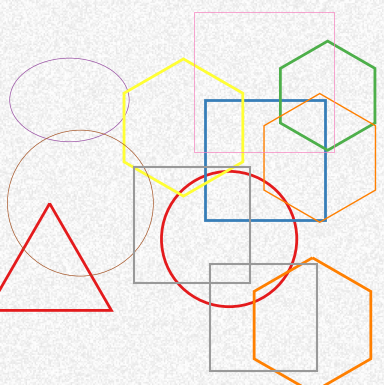[{"shape": "triangle", "thickness": 2, "radius": 0.93, "center": [0.129, 0.286]}, {"shape": "circle", "thickness": 2, "radius": 0.88, "center": [0.595, 0.379]}, {"shape": "square", "thickness": 2, "radius": 0.78, "center": [0.689, 0.584]}, {"shape": "hexagon", "thickness": 2, "radius": 0.71, "center": [0.851, 0.751]}, {"shape": "oval", "thickness": 0.5, "radius": 0.78, "center": [0.18, 0.74]}, {"shape": "hexagon", "thickness": 1, "radius": 0.84, "center": [0.83, 0.59]}, {"shape": "hexagon", "thickness": 2, "radius": 0.87, "center": [0.812, 0.156]}, {"shape": "hexagon", "thickness": 2, "radius": 0.89, "center": [0.476, 0.669]}, {"shape": "circle", "thickness": 0.5, "radius": 0.95, "center": [0.209, 0.472]}, {"shape": "square", "thickness": 0.5, "radius": 0.9, "center": [0.685, 0.787]}, {"shape": "square", "thickness": 1.5, "radius": 0.7, "center": [0.685, 0.175]}, {"shape": "square", "thickness": 1.5, "radius": 0.75, "center": [0.499, 0.417]}]